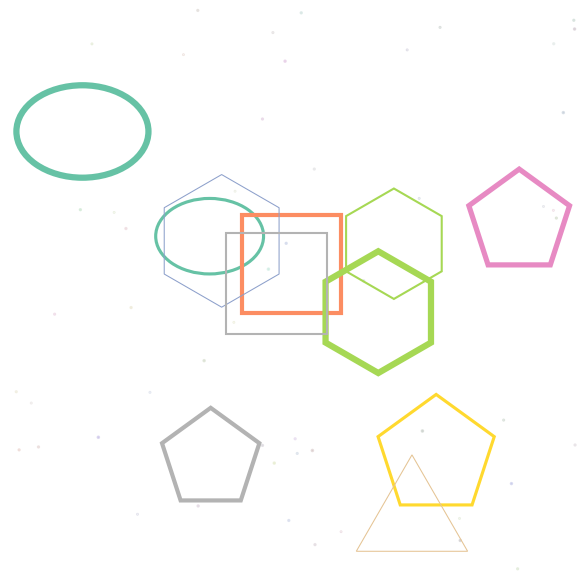[{"shape": "oval", "thickness": 1.5, "radius": 0.47, "center": [0.363, 0.59]}, {"shape": "oval", "thickness": 3, "radius": 0.57, "center": [0.143, 0.771]}, {"shape": "square", "thickness": 2, "radius": 0.43, "center": [0.505, 0.542]}, {"shape": "hexagon", "thickness": 0.5, "radius": 0.57, "center": [0.384, 0.582]}, {"shape": "pentagon", "thickness": 2.5, "radius": 0.46, "center": [0.899, 0.615]}, {"shape": "hexagon", "thickness": 3, "radius": 0.53, "center": [0.655, 0.459]}, {"shape": "hexagon", "thickness": 1, "radius": 0.48, "center": [0.682, 0.577]}, {"shape": "pentagon", "thickness": 1.5, "radius": 0.53, "center": [0.755, 0.21]}, {"shape": "triangle", "thickness": 0.5, "radius": 0.56, "center": [0.713, 0.1]}, {"shape": "square", "thickness": 1, "radius": 0.44, "center": [0.478, 0.509]}, {"shape": "pentagon", "thickness": 2, "radius": 0.44, "center": [0.365, 0.204]}]